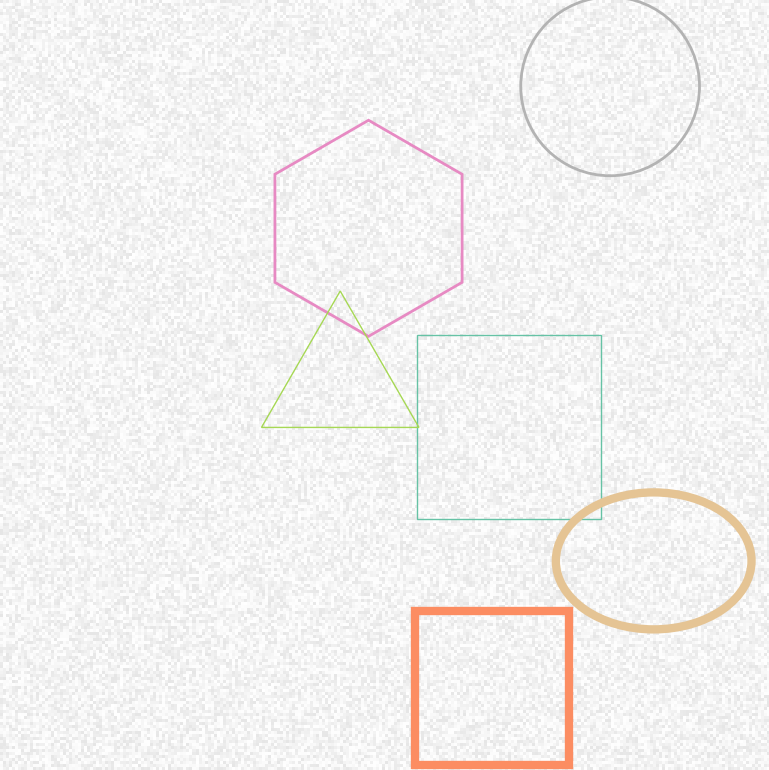[{"shape": "square", "thickness": 0.5, "radius": 0.6, "center": [0.661, 0.446]}, {"shape": "square", "thickness": 3, "radius": 0.5, "center": [0.639, 0.106]}, {"shape": "hexagon", "thickness": 1, "radius": 0.7, "center": [0.479, 0.704]}, {"shape": "triangle", "thickness": 0.5, "radius": 0.59, "center": [0.442, 0.504]}, {"shape": "oval", "thickness": 3, "radius": 0.64, "center": [0.849, 0.272]}, {"shape": "circle", "thickness": 1, "radius": 0.58, "center": [0.792, 0.888]}]